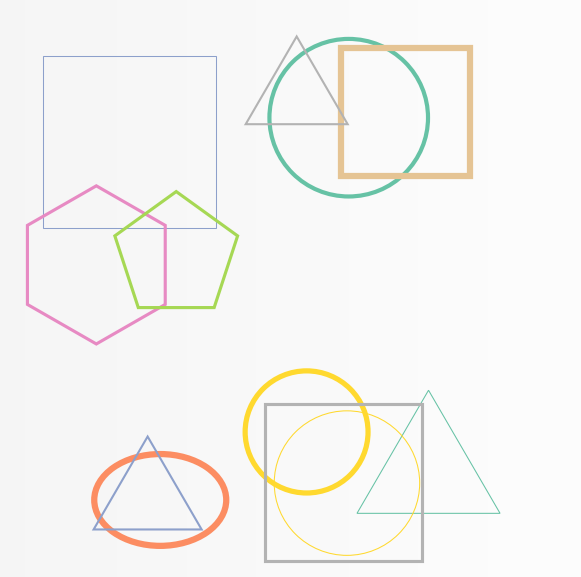[{"shape": "circle", "thickness": 2, "radius": 0.68, "center": [0.6, 0.795]}, {"shape": "triangle", "thickness": 0.5, "radius": 0.71, "center": [0.737, 0.181]}, {"shape": "oval", "thickness": 3, "radius": 0.57, "center": [0.276, 0.133]}, {"shape": "triangle", "thickness": 1, "radius": 0.54, "center": [0.254, 0.136]}, {"shape": "square", "thickness": 0.5, "radius": 0.74, "center": [0.223, 0.754]}, {"shape": "hexagon", "thickness": 1.5, "radius": 0.68, "center": [0.166, 0.54]}, {"shape": "pentagon", "thickness": 1.5, "radius": 0.56, "center": [0.303, 0.556]}, {"shape": "circle", "thickness": 2.5, "radius": 0.53, "center": [0.527, 0.251]}, {"shape": "circle", "thickness": 0.5, "radius": 0.63, "center": [0.597, 0.163]}, {"shape": "square", "thickness": 3, "radius": 0.55, "center": [0.697, 0.805]}, {"shape": "triangle", "thickness": 1, "radius": 0.51, "center": [0.51, 0.835]}, {"shape": "square", "thickness": 1.5, "radius": 0.68, "center": [0.591, 0.163]}]